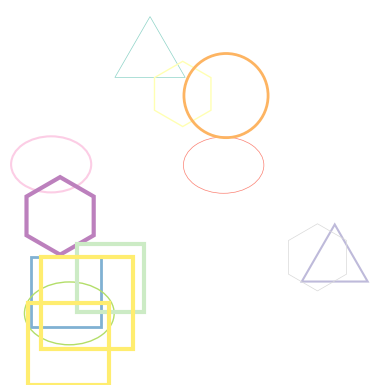[{"shape": "triangle", "thickness": 0.5, "radius": 0.53, "center": [0.39, 0.852]}, {"shape": "hexagon", "thickness": 1, "radius": 0.42, "center": [0.475, 0.756]}, {"shape": "triangle", "thickness": 1.5, "radius": 0.49, "center": [0.869, 0.318]}, {"shape": "oval", "thickness": 0.5, "radius": 0.52, "center": [0.581, 0.571]}, {"shape": "square", "thickness": 2, "radius": 0.45, "center": [0.171, 0.241]}, {"shape": "circle", "thickness": 2, "radius": 0.55, "center": [0.587, 0.752]}, {"shape": "oval", "thickness": 1, "radius": 0.58, "center": [0.18, 0.186]}, {"shape": "oval", "thickness": 1.5, "radius": 0.52, "center": [0.133, 0.573]}, {"shape": "hexagon", "thickness": 0.5, "radius": 0.44, "center": [0.825, 0.332]}, {"shape": "hexagon", "thickness": 3, "radius": 0.5, "center": [0.156, 0.439]}, {"shape": "square", "thickness": 3, "radius": 0.44, "center": [0.287, 0.279]}, {"shape": "square", "thickness": 3, "radius": 0.6, "center": [0.225, 0.213]}, {"shape": "square", "thickness": 3, "radius": 0.53, "center": [0.178, 0.106]}]